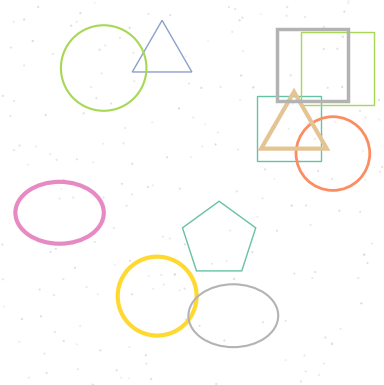[{"shape": "square", "thickness": 1, "radius": 0.42, "center": [0.751, 0.666]}, {"shape": "pentagon", "thickness": 1, "radius": 0.5, "center": [0.569, 0.377]}, {"shape": "circle", "thickness": 2, "radius": 0.48, "center": [0.865, 0.601]}, {"shape": "triangle", "thickness": 1, "radius": 0.45, "center": [0.421, 0.858]}, {"shape": "oval", "thickness": 3, "radius": 0.57, "center": [0.155, 0.447]}, {"shape": "square", "thickness": 1, "radius": 0.47, "center": [0.876, 0.821]}, {"shape": "circle", "thickness": 1.5, "radius": 0.56, "center": [0.269, 0.823]}, {"shape": "circle", "thickness": 3, "radius": 0.51, "center": [0.408, 0.231]}, {"shape": "triangle", "thickness": 3, "radius": 0.49, "center": [0.764, 0.663]}, {"shape": "square", "thickness": 2.5, "radius": 0.46, "center": [0.812, 0.831]}, {"shape": "oval", "thickness": 1.5, "radius": 0.58, "center": [0.606, 0.18]}]